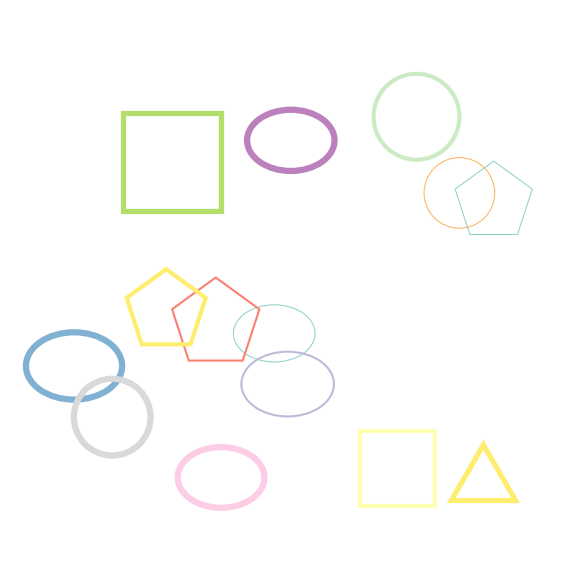[{"shape": "oval", "thickness": 0.5, "radius": 0.35, "center": [0.475, 0.422]}, {"shape": "pentagon", "thickness": 0.5, "radius": 0.35, "center": [0.855, 0.65]}, {"shape": "square", "thickness": 2, "radius": 0.32, "center": [0.688, 0.188]}, {"shape": "oval", "thickness": 1, "radius": 0.4, "center": [0.498, 0.334]}, {"shape": "pentagon", "thickness": 1, "radius": 0.4, "center": [0.374, 0.439]}, {"shape": "oval", "thickness": 3, "radius": 0.42, "center": [0.128, 0.365]}, {"shape": "circle", "thickness": 0.5, "radius": 0.31, "center": [0.795, 0.665]}, {"shape": "square", "thickness": 2.5, "radius": 0.42, "center": [0.298, 0.718]}, {"shape": "oval", "thickness": 3, "radius": 0.38, "center": [0.383, 0.172]}, {"shape": "circle", "thickness": 3, "radius": 0.33, "center": [0.194, 0.277]}, {"shape": "oval", "thickness": 3, "radius": 0.38, "center": [0.504, 0.756]}, {"shape": "circle", "thickness": 2, "radius": 0.37, "center": [0.721, 0.797]}, {"shape": "pentagon", "thickness": 2, "radius": 0.36, "center": [0.288, 0.461]}, {"shape": "triangle", "thickness": 2.5, "radius": 0.32, "center": [0.837, 0.165]}]